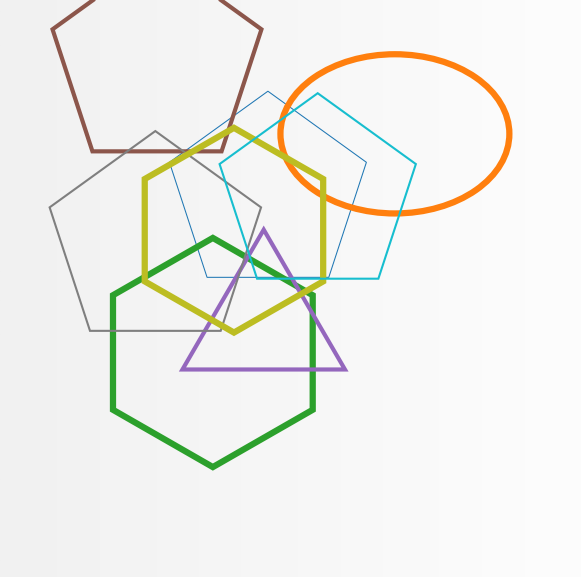[{"shape": "pentagon", "thickness": 0.5, "radius": 0.89, "center": [0.461, 0.663]}, {"shape": "oval", "thickness": 3, "radius": 0.98, "center": [0.679, 0.767]}, {"shape": "hexagon", "thickness": 3, "radius": 0.99, "center": [0.366, 0.389]}, {"shape": "triangle", "thickness": 2, "radius": 0.81, "center": [0.454, 0.44]}, {"shape": "pentagon", "thickness": 2, "radius": 0.94, "center": [0.27, 0.89]}, {"shape": "pentagon", "thickness": 1, "radius": 0.96, "center": [0.267, 0.581]}, {"shape": "hexagon", "thickness": 3, "radius": 0.89, "center": [0.403, 0.601]}, {"shape": "pentagon", "thickness": 1, "radius": 0.89, "center": [0.547, 0.66]}]